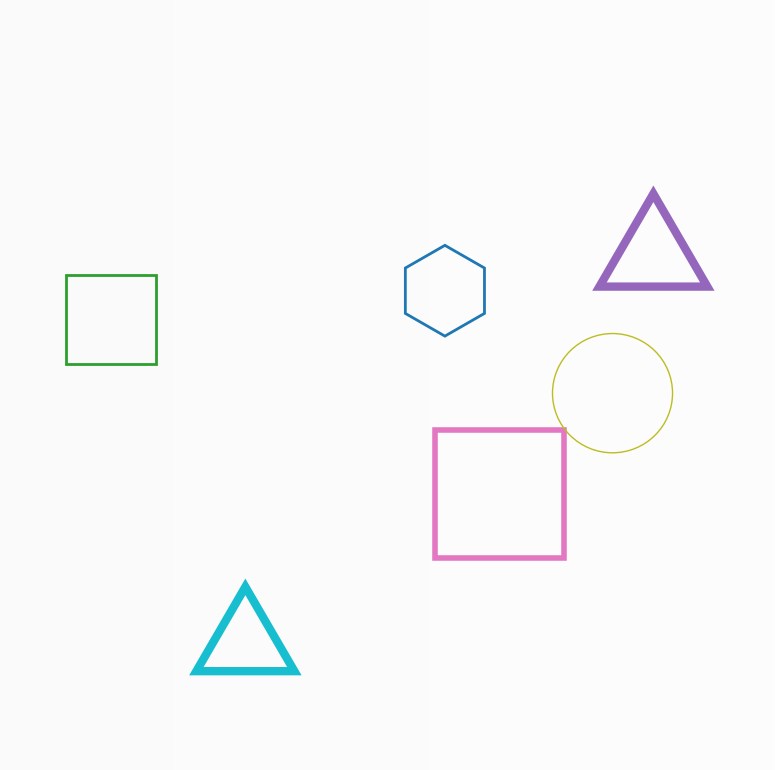[{"shape": "hexagon", "thickness": 1, "radius": 0.29, "center": [0.574, 0.622]}, {"shape": "square", "thickness": 1, "radius": 0.29, "center": [0.143, 0.585]}, {"shape": "triangle", "thickness": 3, "radius": 0.4, "center": [0.843, 0.668]}, {"shape": "square", "thickness": 2, "radius": 0.42, "center": [0.644, 0.358]}, {"shape": "circle", "thickness": 0.5, "radius": 0.39, "center": [0.79, 0.489]}, {"shape": "triangle", "thickness": 3, "radius": 0.37, "center": [0.317, 0.165]}]